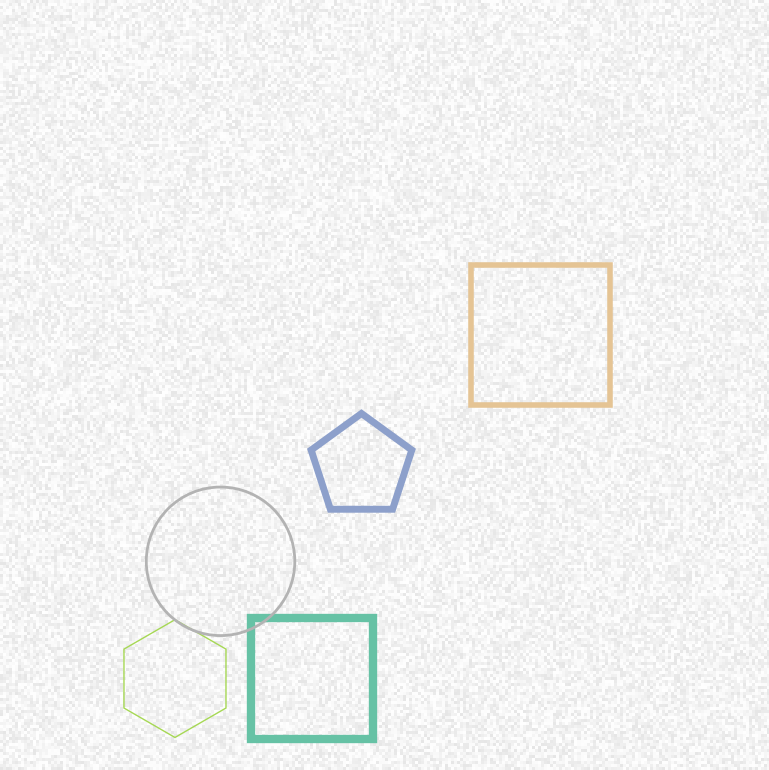[{"shape": "square", "thickness": 3, "radius": 0.4, "center": [0.405, 0.119]}, {"shape": "pentagon", "thickness": 2.5, "radius": 0.34, "center": [0.469, 0.394]}, {"shape": "hexagon", "thickness": 0.5, "radius": 0.38, "center": [0.227, 0.119]}, {"shape": "square", "thickness": 2, "radius": 0.45, "center": [0.702, 0.565]}, {"shape": "circle", "thickness": 1, "radius": 0.48, "center": [0.286, 0.271]}]